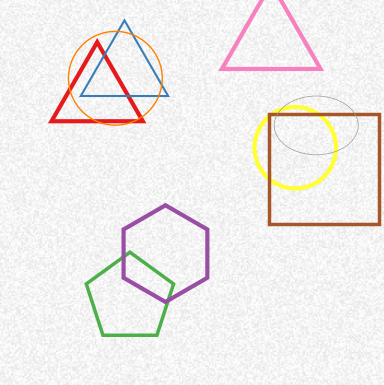[{"shape": "triangle", "thickness": 3, "radius": 0.68, "center": [0.252, 0.754]}, {"shape": "triangle", "thickness": 1.5, "radius": 0.66, "center": [0.323, 0.816]}, {"shape": "pentagon", "thickness": 2.5, "radius": 0.6, "center": [0.337, 0.226]}, {"shape": "hexagon", "thickness": 3, "radius": 0.63, "center": [0.43, 0.341]}, {"shape": "circle", "thickness": 1, "radius": 0.61, "center": [0.3, 0.797]}, {"shape": "circle", "thickness": 3, "radius": 0.53, "center": [0.767, 0.616]}, {"shape": "square", "thickness": 2.5, "radius": 0.71, "center": [0.841, 0.561]}, {"shape": "triangle", "thickness": 3, "radius": 0.74, "center": [0.705, 0.895]}, {"shape": "oval", "thickness": 0.5, "radius": 0.55, "center": [0.821, 0.674]}]